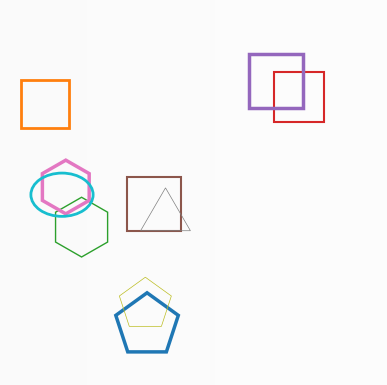[{"shape": "pentagon", "thickness": 2.5, "radius": 0.42, "center": [0.38, 0.155]}, {"shape": "square", "thickness": 2, "radius": 0.31, "center": [0.116, 0.729]}, {"shape": "hexagon", "thickness": 1, "radius": 0.39, "center": [0.211, 0.41]}, {"shape": "square", "thickness": 1.5, "radius": 0.32, "center": [0.771, 0.748]}, {"shape": "square", "thickness": 2.5, "radius": 0.35, "center": [0.712, 0.789]}, {"shape": "square", "thickness": 1.5, "radius": 0.35, "center": [0.398, 0.47]}, {"shape": "hexagon", "thickness": 2.5, "radius": 0.35, "center": [0.17, 0.514]}, {"shape": "triangle", "thickness": 0.5, "radius": 0.37, "center": [0.427, 0.438]}, {"shape": "pentagon", "thickness": 0.5, "radius": 0.35, "center": [0.375, 0.209]}, {"shape": "oval", "thickness": 2, "radius": 0.4, "center": [0.16, 0.494]}]